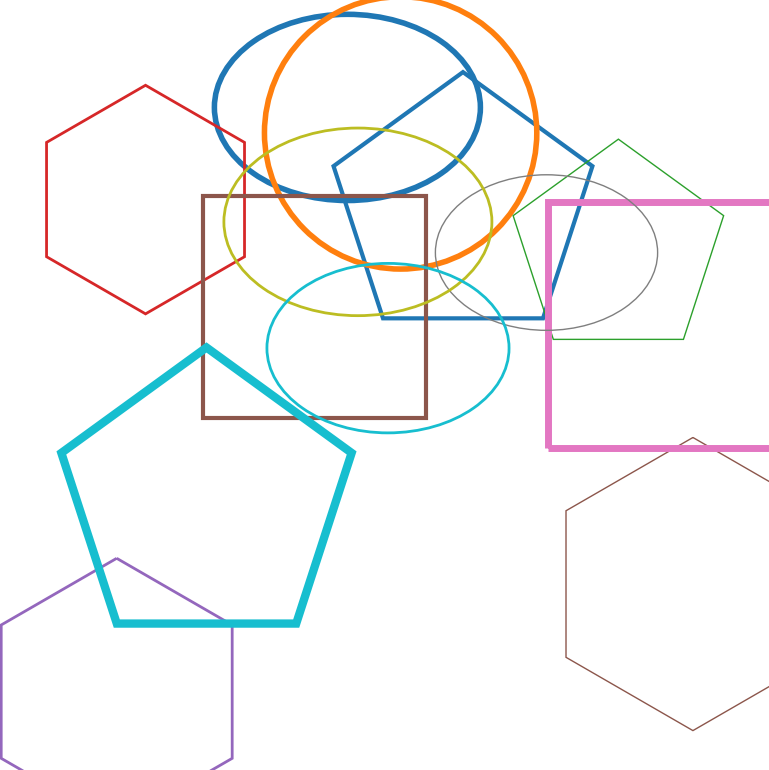[{"shape": "pentagon", "thickness": 1.5, "radius": 0.88, "center": [0.601, 0.73]}, {"shape": "oval", "thickness": 2, "radius": 0.86, "center": [0.451, 0.86]}, {"shape": "circle", "thickness": 2, "radius": 0.88, "center": [0.52, 0.827]}, {"shape": "pentagon", "thickness": 0.5, "radius": 0.72, "center": [0.803, 0.676]}, {"shape": "hexagon", "thickness": 1, "radius": 0.74, "center": [0.189, 0.741]}, {"shape": "hexagon", "thickness": 1, "radius": 0.87, "center": [0.152, 0.102]}, {"shape": "hexagon", "thickness": 0.5, "radius": 0.95, "center": [0.9, 0.242]}, {"shape": "square", "thickness": 1.5, "radius": 0.72, "center": [0.409, 0.601]}, {"shape": "square", "thickness": 2.5, "radius": 0.8, "center": [0.871, 0.578]}, {"shape": "oval", "thickness": 0.5, "radius": 0.72, "center": [0.71, 0.672]}, {"shape": "oval", "thickness": 1, "radius": 0.87, "center": [0.465, 0.712]}, {"shape": "oval", "thickness": 1, "radius": 0.79, "center": [0.504, 0.548]}, {"shape": "pentagon", "thickness": 3, "radius": 0.99, "center": [0.268, 0.351]}]